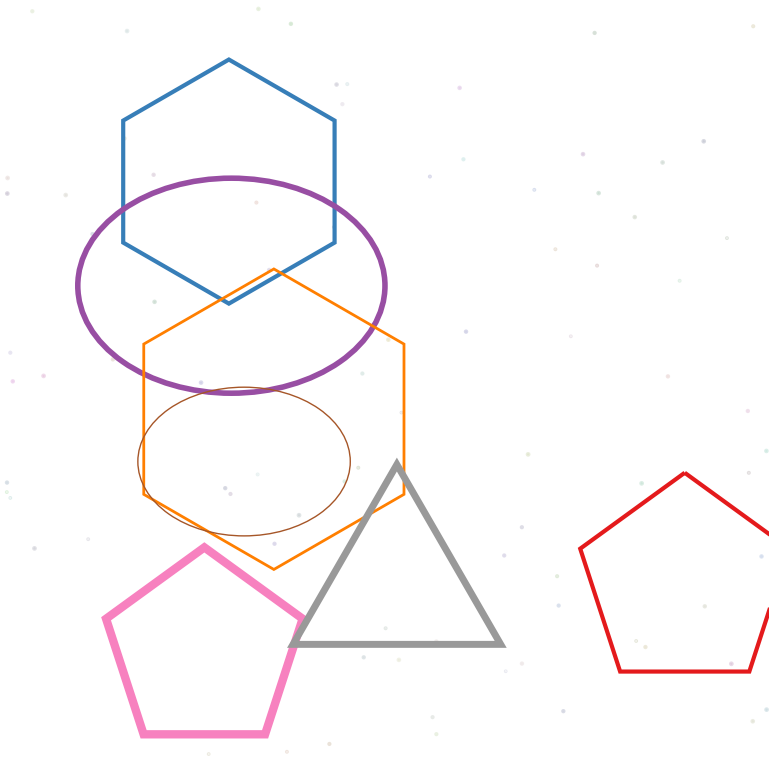[{"shape": "pentagon", "thickness": 1.5, "radius": 0.71, "center": [0.889, 0.243]}, {"shape": "hexagon", "thickness": 1.5, "radius": 0.79, "center": [0.297, 0.764]}, {"shape": "oval", "thickness": 2, "radius": 1.0, "center": [0.3, 0.629]}, {"shape": "hexagon", "thickness": 1, "radius": 0.98, "center": [0.356, 0.456]}, {"shape": "oval", "thickness": 0.5, "radius": 0.69, "center": [0.317, 0.401]}, {"shape": "pentagon", "thickness": 3, "radius": 0.67, "center": [0.265, 0.155]}, {"shape": "triangle", "thickness": 2.5, "radius": 0.78, "center": [0.515, 0.241]}]